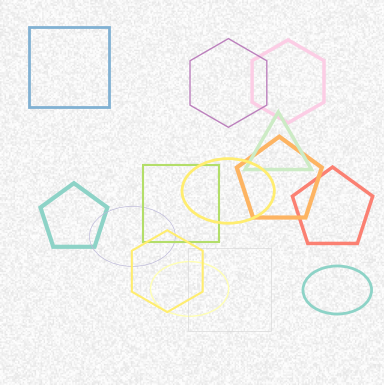[{"shape": "pentagon", "thickness": 3, "radius": 0.46, "center": [0.192, 0.433]}, {"shape": "oval", "thickness": 2, "radius": 0.45, "center": [0.876, 0.247]}, {"shape": "oval", "thickness": 1, "radius": 0.51, "center": [0.492, 0.25]}, {"shape": "oval", "thickness": 0.5, "radius": 0.56, "center": [0.344, 0.386]}, {"shape": "pentagon", "thickness": 2.5, "radius": 0.55, "center": [0.864, 0.456]}, {"shape": "square", "thickness": 2, "radius": 0.52, "center": [0.18, 0.827]}, {"shape": "pentagon", "thickness": 3, "radius": 0.58, "center": [0.725, 0.529]}, {"shape": "square", "thickness": 1.5, "radius": 0.49, "center": [0.471, 0.471]}, {"shape": "hexagon", "thickness": 2.5, "radius": 0.54, "center": [0.748, 0.789]}, {"shape": "square", "thickness": 0.5, "radius": 0.54, "center": [0.595, 0.248]}, {"shape": "hexagon", "thickness": 1, "radius": 0.58, "center": [0.593, 0.785]}, {"shape": "triangle", "thickness": 2.5, "radius": 0.5, "center": [0.723, 0.609]}, {"shape": "oval", "thickness": 2, "radius": 0.6, "center": [0.593, 0.504]}, {"shape": "hexagon", "thickness": 1.5, "radius": 0.53, "center": [0.434, 0.296]}]